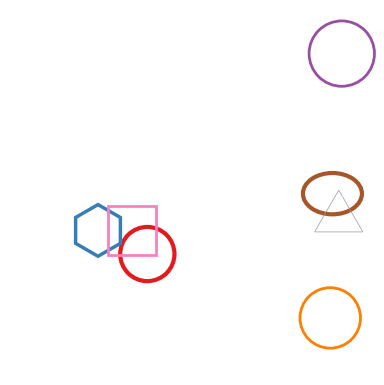[{"shape": "circle", "thickness": 3, "radius": 0.35, "center": [0.383, 0.34]}, {"shape": "hexagon", "thickness": 2.5, "radius": 0.34, "center": [0.255, 0.401]}, {"shape": "circle", "thickness": 2, "radius": 0.42, "center": [0.888, 0.861]}, {"shape": "circle", "thickness": 2, "radius": 0.39, "center": [0.858, 0.174]}, {"shape": "oval", "thickness": 3, "radius": 0.38, "center": [0.863, 0.497]}, {"shape": "square", "thickness": 2, "radius": 0.31, "center": [0.344, 0.401]}, {"shape": "triangle", "thickness": 0.5, "radius": 0.36, "center": [0.88, 0.434]}]